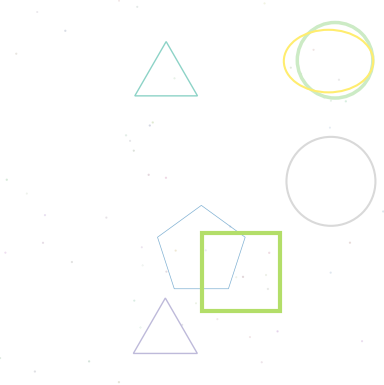[{"shape": "triangle", "thickness": 1, "radius": 0.47, "center": [0.432, 0.798]}, {"shape": "triangle", "thickness": 1, "radius": 0.48, "center": [0.429, 0.13]}, {"shape": "pentagon", "thickness": 0.5, "radius": 0.6, "center": [0.523, 0.347]}, {"shape": "square", "thickness": 3, "radius": 0.51, "center": [0.626, 0.294]}, {"shape": "circle", "thickness": 1.5, "radius": 0.58, "center": [0.86, 0.529]}, {"shape": "circle", "thickness": 2.5, "radius": 0.49, "center": [0.87, 0.843]}, {"shape": "oval", "thickness": 1.5, "radius": 0.58, "center": [0.853, 0.841]}]